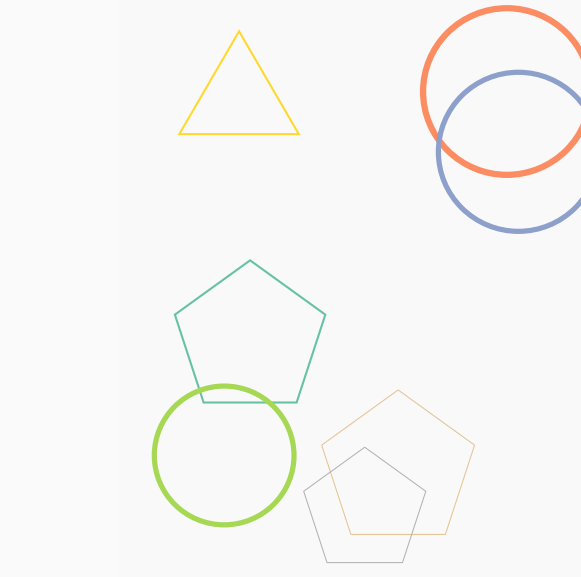[{"shape": "pentagon", "thickness": 1, "radius": 0.68, "center": [0.43, 0.412]}, {"shape": "circle", "thickness": 3, "radius": 0.72, "center": [0.872, 0.841]}, {"shape": "circle", "thickness": 2.5, "radius": 0.69, "center": [0.892, 0.736]}, {"shape": "circle", "thickness": 2.5, "radius": 0.6, "center": [0.386, 0.21]}, {"shape": "triangle", "thickness": 1, "radius": 0.59, "center": [0.411, 0.826]}, {"shape": "pentagon", "thickness": 0.5, "radius": 0.69, "center": [0.685, 0.186]}, {"shape": "pentagon", "thickness": 0.5, "radius": 0.55, "center": [0.628, 0.114]}]